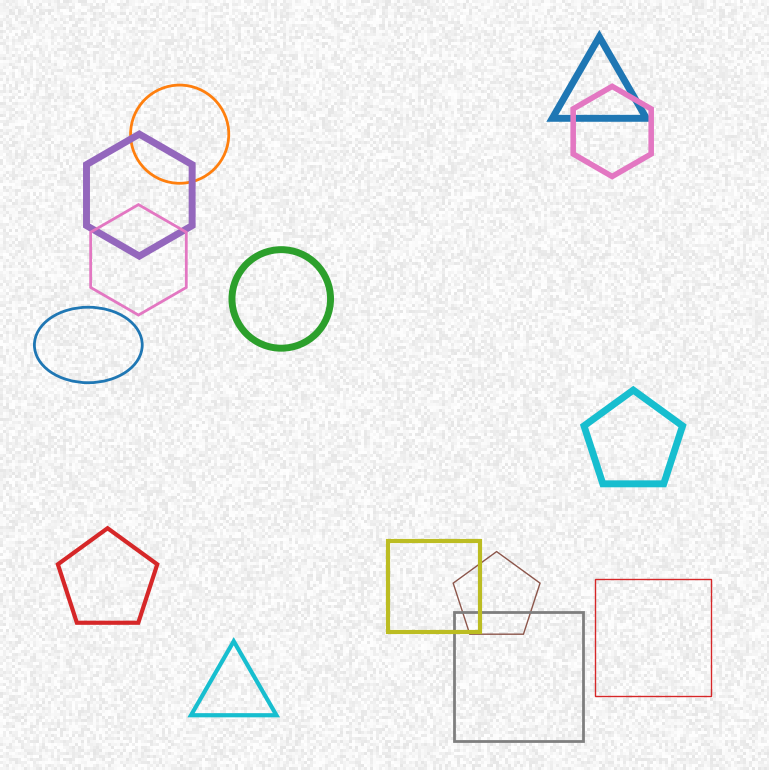[{"shape": "oval", "thickness": 1, "radius": 0.35, "center": [0.115, 0.552]}, {"shape": "triangle", "thickness": 2.5, "radius": 0.35, "center": [0.778, 0.882]}, {"shape": "circle", "thickness": 1, "radius": 0.32, "center": [0.233, 0.826]}, {"shape": "circle", "thickness": 2.5, "radius": 0.32, "center": [0.365, 0.612]}, {"shape": "pentagon", "thickness": 1.5, "radius": 0.34, "center": [0.14, 0.246]}, {"shape": "square", "thickness": 0.5, "radius": 0.38, "center": [0.848, 0.172]}, {"shape": "hexagon", "thickness": 2.5, "radius": 0.4, "center": [0.181, 0.747]}, {"shape": "pentagon", "thickness": 0.5, "radius": 0.3, "center": [0.645, 0.224]}, {"shape": "hexagon", "thickness": 1, "radius": 0.36, "center": [0.18, 0.663]}, {"shape": "hexagon", "thickness": 2, "radius": 0.29, "center": [0.795, 0.829]}, {"shape": "square", "thickness": 1, "radius": 0.42, "center": [0.673, 0.122]}, {"shape": "square", "thickness": 1.5, "radius": 0.3, "center": [0.564, 0.238]}, {"shape": "triangle", "thickness": 1.5, "radius": 0.32, "center": [0.304, 0.103]}, {"shape": "pentagon", "thickness": 2.5, "radius": 0.34, "center": [0.822, 0.426]}]